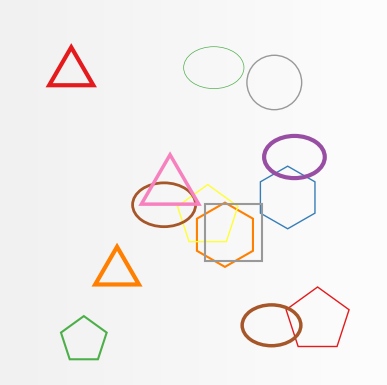[{"shape": "triangle", "thickness": 3, "radius": 0.33, "center": [0.184, 0.811]}, {"shape": "pentagon", "thickness": 1, "radius": 0.43, "center": [0.82, 0.169]}, {"shape": "hexagon", "thickness": 1, "radius": 0.41, "center": [0.742, 0.487]}, {"shape": "pentagon", "thickness": 1.5, "radius": 0.31, "center": [0.216, 0.117]}, {"shape": "oval", "thickness": 0.5, "radius": 0.39, "center": [0.552, 0.824]}, {"shape": "oval", "thickness": 3, "radius": 0.39, "center": [0.76, 0.592]}, {"shape": "triangle", "thickness": 3, "radius": 0.33, "center": [0.302, 0.294]}, {"shape": "hexagon", "thickness": 1.5, "radius": 0.42, "center": [0.58, 0.39]}, {"shape": "pentagon", "thickness": 1, "radius": 0.41, "center": [0.536, 0.439]}, {"shape": "oval", "thickness": 2, "radius": 0.41, "center": [0.423, 0.468]}, {"shape": "oval", "thickness": 2.5, "radius": 0.38, "center": [0.701, 0.155]}, {"shape": "triangle", "thickness": 2.5, "radius": 0.43, "center": [0.439, 0.513]}, {"shape": "circle", "thickness": 1, "radius": 0.35, "center": [0.708, 0.786]}, {"shape": "square", "thickness": 1.5, "radius": 0.37, "center": [0.603, 0.396]}]